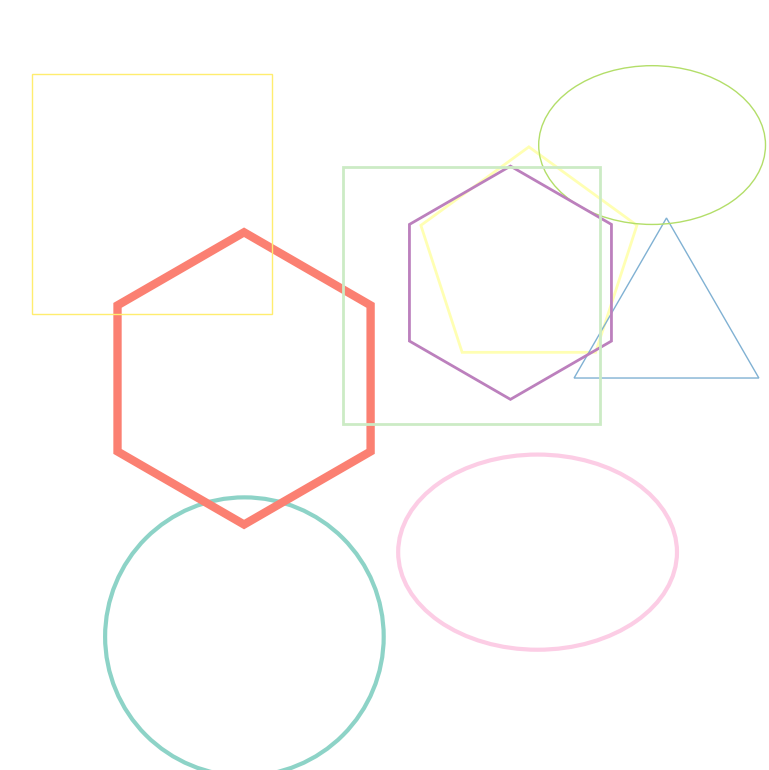[{"shape": "circle", "thickness": 1.5, "radius": 0.9, "center": [0.317, 0.173]}, {"shape": "pentagon", "thickness": 1, "radius": 0.74, "center": [0.687, 0.662]}, {"shape": "hexagon", "thickness": 3, "radius": 0.95, "center": [0.317, 0.509]}, {"shape": "triangle", "thickness": 0.5, "radius": 0.69, "center": [0.866, 0.578]}, {"shape": "oval", "thickness": 0.5, "radius": 0.74, "center": [0.847, 0.812]}, {"shape": "oval", "thickness": 1.5, "radius": 0.91, "center": [0.698, 0.283]}, {"shape": "hexagon", "thickness": 1, "radius": 0.76, "center": [0.663, 0.633]}, {"shape": "square", "thickness": 1, "radius": 0.83, "center": [0.613, 0.616]}, {"shape": "square", "thickness": 0.5, "radius": 0.78, "center": [0.198, 0.748]}]